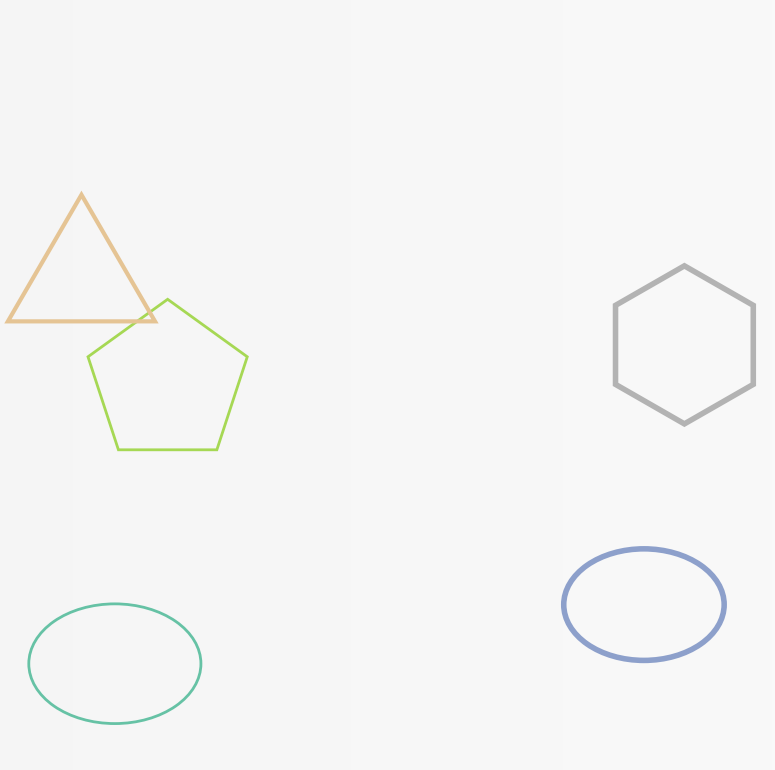[{"shape": "oval", "thickness": 1, "radius": 0.56, "center": [0.148, 0.138]}, {"shape": "oval", "thickness": 2, "radius": 0.52, "center": [0.831, 0.215]}, {"shape": "pentagon", "thickness": 1, "radius": 0.54, "center": [0.216, 0.503]}, {"shape": "triangle", "thickness": 1.5, "radius": 0.55, "center": [0.105, 0.637]}, {"shape": "hexagon", "thickness": 2, "radius": 0.51, "center": [0.883, 0.552]}]